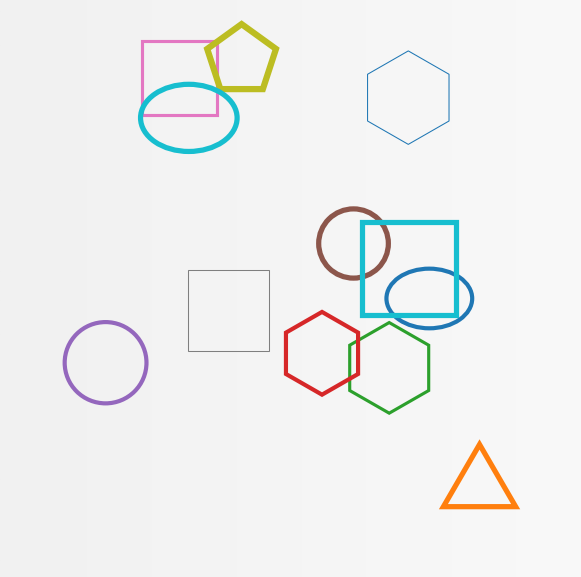[{"shape": "hexagon", "thickness": 0.5, "radius": 0.4, "center": [0.702, 0.83]}, {"shape": "oval", "thickness": 2, "radius": 0.37, "center": [0.739, 0.482]}, {"shape": "triangle", "thickness": 2.5, "radius": 0.36, "center": [0.825, 0.158]}, {"shape": "hexagon", "thickness": 1.5, "radius": 0.39, "center": [0.67, 0.362]}, {"shape": "hexagon", "thickness": 2, "radius": 0.36, "center": [0.554, 0.387]}, {"shape": "circle", "thickness": 2, "radius": 0.35, "center": [0.182, 0.371]}, {"shape": "circle", "thickness": 2.5, "radius": 0.3, "center": [0.608, 0.577]}, {"shape": "square", "thickness": 1.5, "radius": 0.32, "center": [0.309, 0.864]}, {"shape": "square", "thickness": 0.5, "radius": 0.35, "center": [0.393, 0.461]}, {"shape": "pentagon", "thickness": 3, "radius": 0.31, "center": [0.416, 0.895]}, {"shape": "square", "thickness": 2.5, "radius": 0.4, "center": [0.704, 0.534]}, {"shape": "oval", "thickness": 2.5, "radius": 0.42, "center": [0.325, 0.795]}]